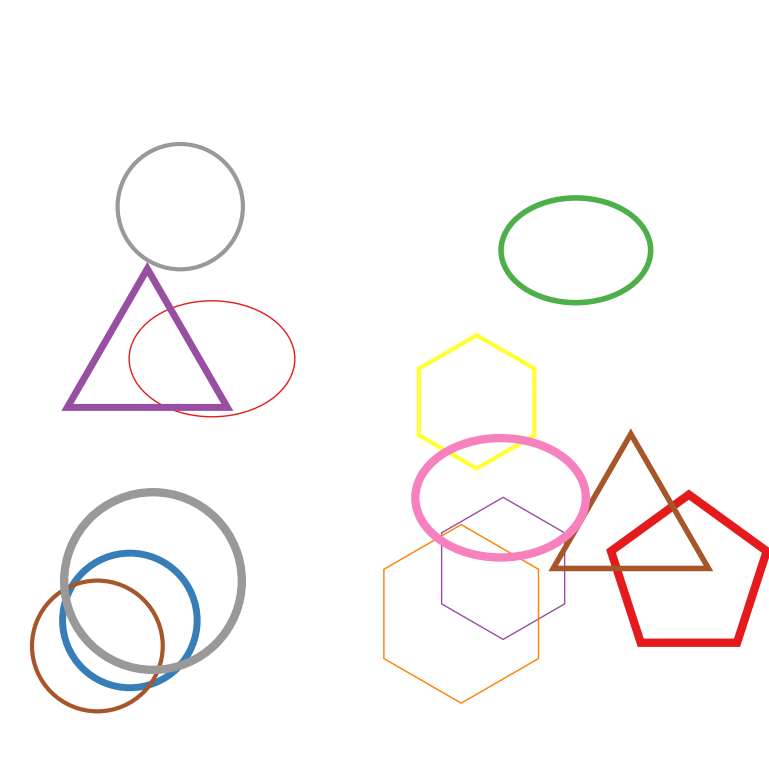[{"shape": "pentagon", "thickness": 3, "radius": 0.53, "center": [0.895, 0.251]}, {"shape": "oval", "thickness": 0.5, "radius": 0.54, "center": [0.275, 0.534]}, {"shape": "circle", "thickness": 2.5, "radius": 0.44, "center": [0.169, 0.194]}, {"shape": "oval", "thickness": 2, "radius": 0.49, "center": [0.748, 0.675]}, {"shape": "hexagon", "thickness": 0.5, "radius": 0.46, "center": [0.653, 0.262]}, {"shape": "triangle", "thickness": 2.5, "radius": 0.6, "center": [0.191, 0.531]}, {"shape": "hexagon", "thickness": 0.5, "radius": 0.58, "center": [0.599, 0.203]}, {"shape": "hexagon", "thickness": 1.5, "radius": 0.43, "center": [0.619, 0.478]}, {"shape": "circle", "thickness": 1.5, "radius": 0.42, "center": [0.126, 0.161]}, {"shape": "triangle", "thickness": 2, "radius": 0.58, "center": [0.819, 0.32]}, {"shape": "oval", "thickness": 3, "radius": 0.55, "center": [0.65, 0.354]}, {"shape": "circle", "thickness": 3, "radius": 0.58, "center": [0.199, 0.245]}, {"shape": "circle", "thickness": 1.5, "radius": 0.41, "center": [0.234, 0.732]}]